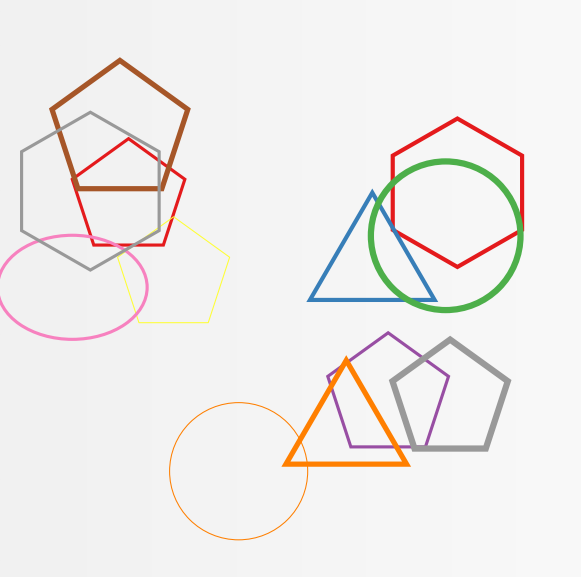[{"shape": "hexagon", "thickness": 2, "radius": 0.64, "center": [0.787, 0.665]}, {"shape": "pentagon", "thickness": 1.5, "radius": 0.51, "center": [0.221, 0.657]}, {"shape": "triangle", "thickness": 2, "radius": 0.62, "center": [0.641, 0.542]}, {"shape": "circle", "thickness": 3, "radius": 0.64, "center": [0.767, 0.591]}, {"shape": "pentagon", "thickness": 1.5, "radius": 0.55, "center": [0.668, 0.314]}, {"shape": "triangle", "thickness": 2.5, "radius": 0.6, "center": [0.596, 0.255]}, {"shape": "circle", "thickness": 0.5, "radius": 0.59, "center": [0.411, 0.183]}, {"shape": "pentagon", "thickness": 0.5, "radius": 0.51, "center": [0.299, 0.522]}, {"shape": "pentagon", "thickness": 2.5, "radius": 0.61, "center": [0.206, 0.772]}, {"shape": "oval", "thickness": 1.5, "radius": 0.64, "center": [0.124, 0.502]}, {"shape": "pentagon", "thickness": 3, "radius": 0.52, "center": [0.774, 0.307]}, {"shape": "hexagon", "thickness": 1.5, "radius": 0.68, "center": [0.155, 0.668]}]